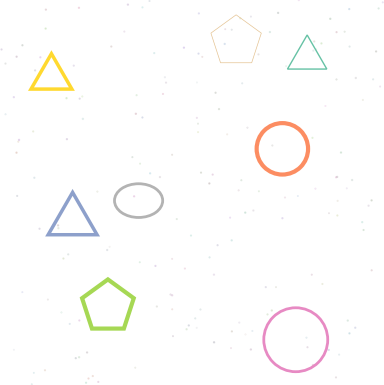[{"shape": "triangle", "thickness": 1, "radius": 0.29, "center": [0.798, 0.85]}, {"shape": "circle", "thickness": 3, "radius": 0.33, "center": [0.733, 0.613]}, {"shape": "triangle", "thickness": 2.5, "radius": 0.37, "center": [0.189, 0.427]}, {"shape": "circle", "thickness": 2, "radius": 0.42, "center": [0.768, 0.118]}, {"shape": "pentagon", "thickness": 3, "radius": 0.35, "center": [0.28, 0.204]}, {"shape": "triangle", "thickness": 2.5, "radius": 0.31, "center": [0.134, 0.799]}, {"shape": "pentagon", "thickness": 0.5, "radius": 0.34, "center": [0.613, 0.893]}, {"shape": "oval", "thickness": 2, "radius": 0.31, "center": [0.36, 0.479]}]